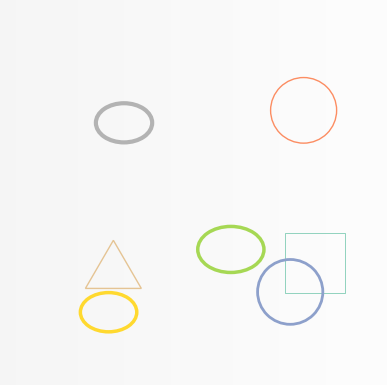[{"shape": "square", "thickness": 0.5, "radius": 0.39, "center": [0.812, 0.317]}, {"shape": "circle", "thickness": 1, "radius": 0.43, "center": [0.784, 0.713]}, {"shape": "circle", "thickness": 2, "radius": 0.42, "center": [0.749, 0.242]}, {"shape": "oval", "thickness": 2.5, "radius": 0.43, "center": [0.596, 0.352]}, {"shape": "oval", "thickness": 2.5, "radius": 0.36, "center": [0.28, 0.189]}, {"shape": "triangle", "thickness": 1, "radius": 0.42, "center": [0.293, 0.292]}, {"shape": "oval", "thickness": 3, "radius": 0.36, "center": [0.32, 0.681]}]